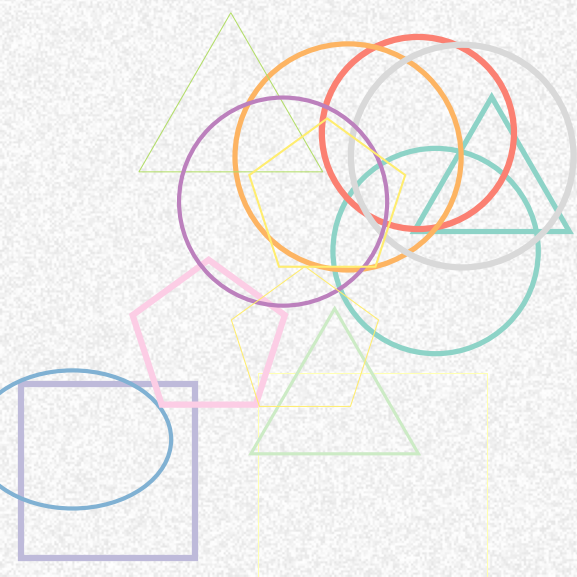[{"shape": "triangle", "thickness": 2.5, "radius": 0.78, "center": [0.851, 0.676]}, {"shape": "circle", "thickness": 2.5, "radius": 0.89, "center": [0.754, 0.564]}, {"shape": "square", "thickness": 0.5, "radius": 0.99, "center": [0.645, 0.155]}, {"shape": "square", "thickness": 3, "radius": 0.75, "center": [0.188, 0.184]}, {"shape": "circle", "thickness": 3, "radius": 0.83, "center": [0.724, 0.769]}, {"shape": "oval", "thickness": 2, "radius": 0.85, "center": [0.126, 0.238]}, {"shape": "circle", "thickness": 2.5, "radius": 0.98, "center": [0.603, 0.727]}, {"shape": "triangle", "thickness": 0.5, "radius": 0.92, "center": [0.4, 0.793]}, {"shape": "pentagon", "thickness": 3, "radius": 0.69, "center": [0.361, 0.411]}, {"shape": "circle", "thickness": 3, "radius": 0.96, "center": [0.8, 0.729]}, {"shape": "circle", "thickness": 2, "radius": 0.9, "center": [0.49, 0.65]}, {"shape": "triangle", "thickness": 1.5, "radius": 0.84, "center": [0.579, 0.297]}, {"shape": "pentagon", "thickness": 1, "radius": 0.71, "center": [0.567, 0.652]}, {"shape": "pentagon", "thickness": 0.5, "radius": 0.67, "center": [0.528, 0.404]}]